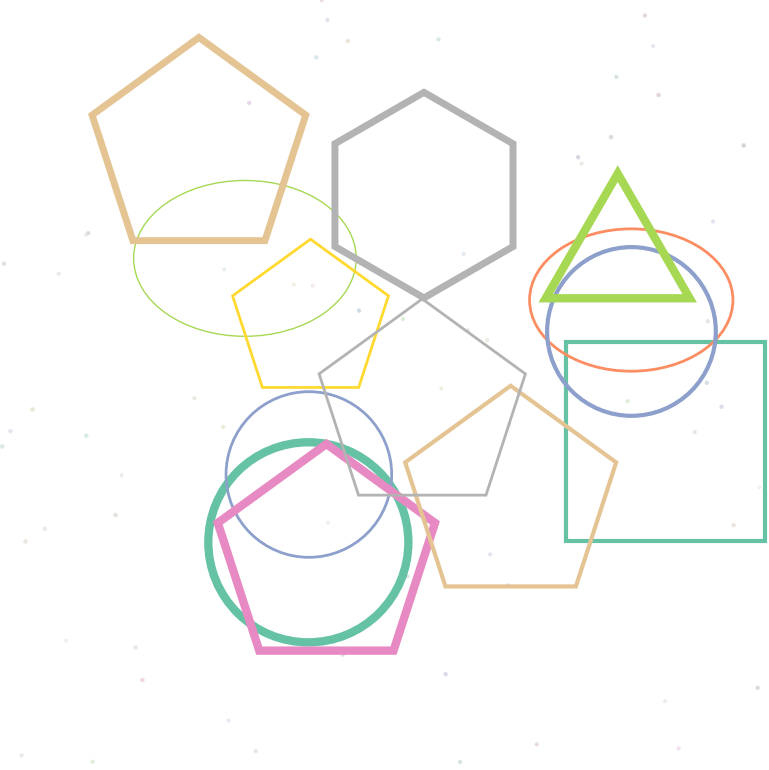[{"shape": "square", "thickness": 1.5, "radius": 0.65, "center": [0.864, 0.427]}, {"shape": "circle", "thickness": 3, "radius": 0.65, "center": [0.4, 0.296]}, {"shape": "oval", "thickness": 1, "radius": 0.66, "center": [0.82, 0.61]}, {"shape": "circle", "thickness": 1, "radius": 0.54, "center": [0.401, 0.384]}, {"shape": "circle", "thickness": 1.5, "radius": 0.55, "center": [0.82, 0.57]}, {"shape": "pentagon", "thickness": 3, "radius": 0.74, "center": [0.424, 0.275]}, {"shape": "oval", "thickness": 0.5, "radius": 0.72, "center": [0.318, 0.664]}, {"shape": "triangle", "thickness": 3, "radius": 0.54, "center": [0.802, 0.667]}, {"shape": "pentagon", "thickness": 1, "radius": 0.53, "center": [0.403, 0.583]}, {"shape": "pentagon", "thickness": 1.5, "radius": 0.72, "center": [0.663, 0.355]}, {"shape": "pentagon", "thickness": 2.5, "radius": 0.73, "center": [0.258, 0.805]}, {"shape": "pentagon", "thickness": 1, "radius": 0.7, "center": [0.548, 0.471]}, {"shape": "hexagon", "thickness": 2.5, "radius": 0.67, "center": [0.551, 0.747]}]